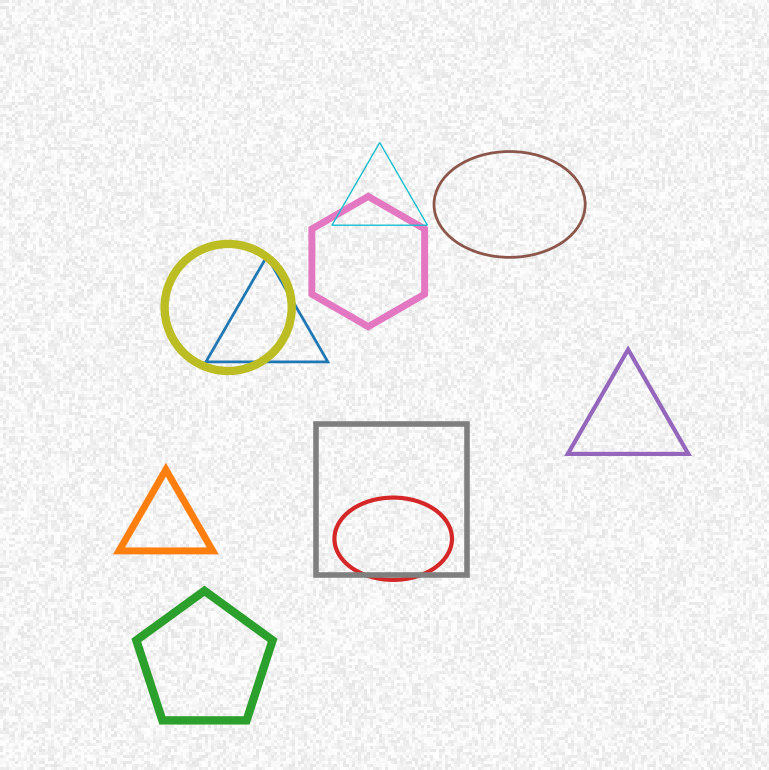[{"shape": "triangle", "thickness": 1, "radius": 0.46, "center": [0.347, 0.576]}, {"shape": "triangle", "thickness": 2.5, "radius": 0.35, "center": [0.215, 0.32]}, {"shape": "pentagon", "thickness": 3, "radius": 0.47, "center": [0.266, 0.14]}, {"shape": "oval", "thickness": 1.5, "radius": 0.38, "center": [0.511, 0.3]}, {"shape": "triangle", "thickness": 1.5, "radius": 0.45, "center": [0.816, 0.456]}, {"shape": "oval", "thickness": 1, "radius": 0.49, "center": [0.662, 0.734]}, {"shape": "hexagon", "thickness": 2.5, "radius": 0.42, "center": [0.478, 0.66]}, {"shape": "square", "thickness": 2, "radius": 0.49, "center": [0.508, 0.351]}, {"shape": "circle", "thickness": 3, "radius": 0.41, "center": [0.296, 0.601]}, {"shape": "triangle", "thickness": 0.5, "radius": 0.36, "center": [0.493, 0.743]}]